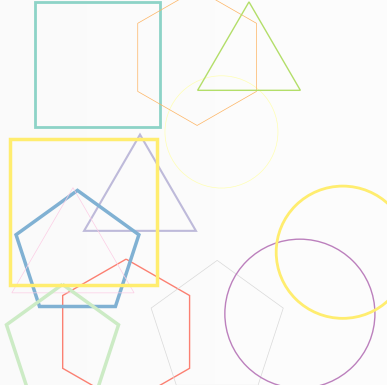[{"shape": "square", "thickness": 2, "radius": 0.81, "center": [0.251, 0.831]}, {"shape": "circle", "thickness": 0.5, "radius": 0.73, "center": [0.571, 0.657]}, {"shape": "triangle", "thickness": 1.5, "radius": 0.83, "center": [0.361, 0.484]}, {"shape": "hexagon", "thickness": 1, "radius": 0.95, "center": [0.326, 0.138]}, {"shape": "pentagon", "thickness": 2.5, "radius": 0.83, "center": [0.2, 0.339]}, {"shape": "hexagon", "thickness": 0.5, "radius": 0.88, "center": [0.509, 0.851]}, {"shape": "triangle", "thickness": 1, "radius": 0.77, "center": [0.643, 0.842]}, {"shape": "triangle", "thickness": 0.5, "radius": 0.91, "center": [0.188, 0.33]}, {"shape": "pentagon", "thickness": 0.5, "radius": 0.9, "center": [0.56, 0.144]}, {"shape": "circle", "thickness": 1, "radius": 0.97, "center": [0.774, 0.185]}, {"shape": "pentagon", "thickness": 2.5, "radius": 0.76, "center": [0.161, 0.109]}, {"shape": "circle", "thickness": 2, "radius": 0.86, "center": [0.885, 0.345]}, {"shape": "square", "thickness": 2.5, "radius": 0.95, "center": [0.216, 0.449]}]